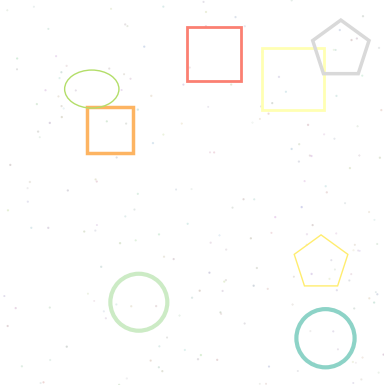[{"shape": "circle", "thickness": 3, "radius": 0.38, "center": [0.845, 0.121]}, {"shape": "square", "thickness": 2, "radius": 0.41, "center": [0.761, 0.794]}, {"shape": "square", "thickness": 2, "radius": 0.35, "center": [0.557, 0.861]}, {"shape": "square", "thickness": 2.5, "radius": 0.3, "center": [0.285, 0.662]}, {"shape": "oval", "thickness": 1, "radius": 0.35, "center": [0.238, 0.769]}, {"shape": "pentagon", "thickness": 2.5, "radius": 0.38, "center": [0.885, 0.871]}, {"shape": "circle", "thickness": 3, "radius": 0.37, "center": [0.361, 0.215]}, {"shape": "pentagon", "thickness": 1, "radius": 0.37, "center": [0.834, 0.317]}]